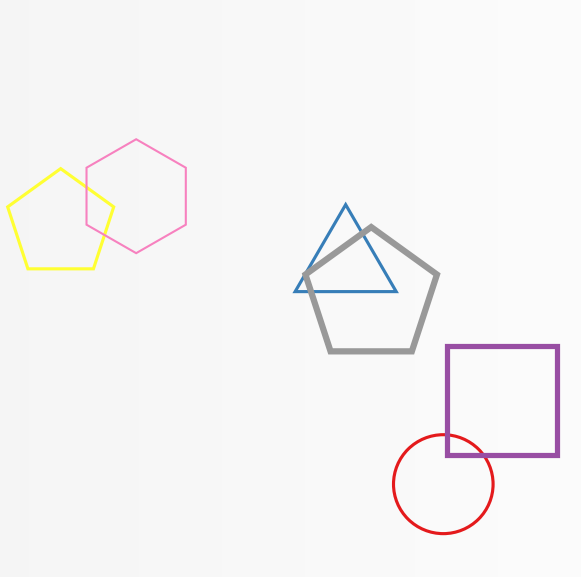[{"shape": "circle", "thickness": 1.5, "radius": 0.43, "center": [0.763, 0.161]}, {"shape": "triangle", "thickness": 1.5, "radius": 0.5, "center": [0.595, 0.544]}, {"shape": "square", "thickness": 2.5, "radius": 0.47, "center": [0.863, 0.306]}, {"shape": "pentagon", "thickness": 1.5, "radius": 0.48, "center": [0.104, 0.611]}, {"shape": "hexagon", "thickness": 1, "radius": 0.49, "center": [0.234, 0.659]}, {"shape": "pentagon", "thickness": 3, "radius": 0.59, "center": [0.639, 0.487]}]